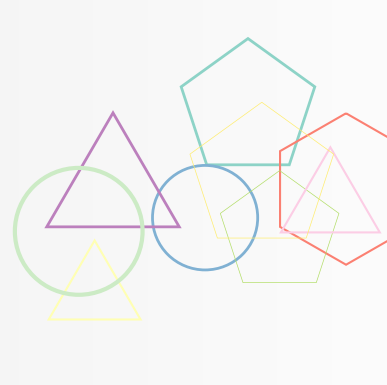[{"shape": "pentagon", "thickness": 2, "radius": 0.91, "center": [0.64, 0.719]}, {"shape": "triangle", "thickness": 1.5, "radius": 0.68, "center": [0.244, 0.239]}, {"shape": "hexagon", "thickness": 1.5, "radius": 0.98, "center": [0.893, 0.509]}, {"shape": "circle", "thickness": 2, "radius": 0.68, "center": [0.529, 0.435]}, {"shape": "pentagon", "thickness": 0.5, "radius": 0.8, "center": [0.722, 0.396]}, {"shape": "triangle", "thickness": 1.5, "radius": 0.74, "center": [0.853, 0.47]}, {"shape": "triangle", "thickness": 2, "radius": 0.99, "center": [0.292, 0.509]}, {"shape": "circle", "thickness": 3, "radius": 0.82, "center": [0.203, 0.399]}, {"shape": "pentagon", "thickness": 0.5, "radius": 0.97, "center": [0.676, 0.539]}]